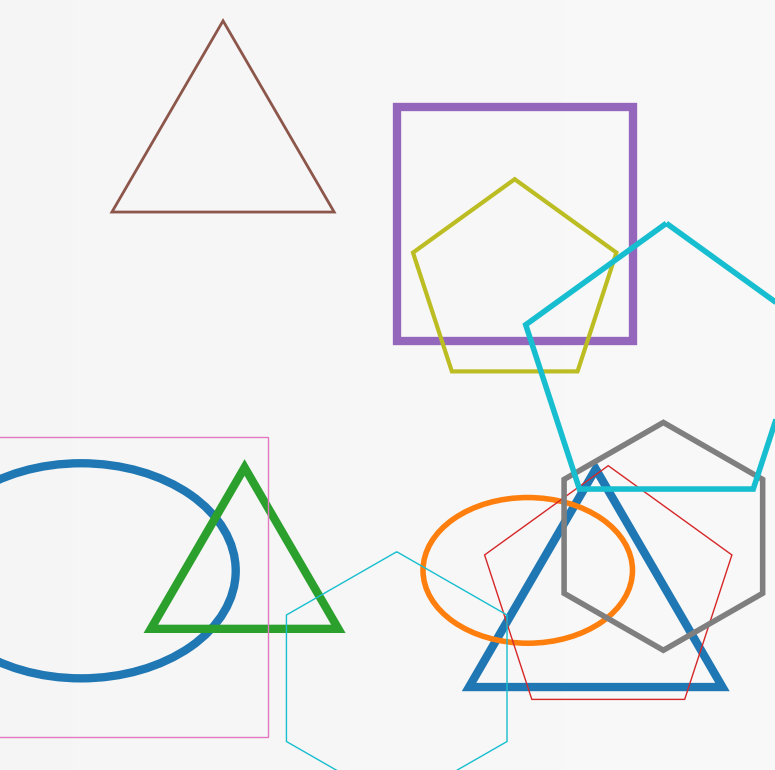[{"shape": "oval", "thickness": 3, "radius": 1.0, "center": [0.105, 0.259]}, {"shape": "triangle", "thickness": 3, "radius": 0.94, "center": [0.769, 0.202]}, {"shape": "oval", "thickness": 2, "radius": 0.68, "center": [0.681, 0.259]}, {"shape": "triangle", "thickness": 3, "radius": 0.7, "center": [0.316, 0.253]}, {"shape": "pentagon", "thickness": 0.5, "radius": 0.84, "center": [0.785, 0.227]}, {"shape": "square", "thickness": 3, "radius": 0.76, "center": [0.665, 0.71]}, {"shape": "triangle", "thickness": 1, "radius": 0.83, "center": [0.288, 0.807]}, {"shape": "square", "thickness": 0.5, "radius": 0.97, "center": [0.151, 0.237]}, {"shape": "hexagon", "thickness": 2, "radius": 0.74, "center": [0.856, 0.303]}, {"shape": "pentagon", "thickness": 1.5, "radius": 0.69, "center": [0.664, 0.629]}, {"shape": "hexagon", "thickness": 0.5, "radius": 0.82, "center": [0.512, 0.119]}, {"shape": "pentagon", "thickness": 2, "radius": 0.95, "center": [0.86, 0.519]}]